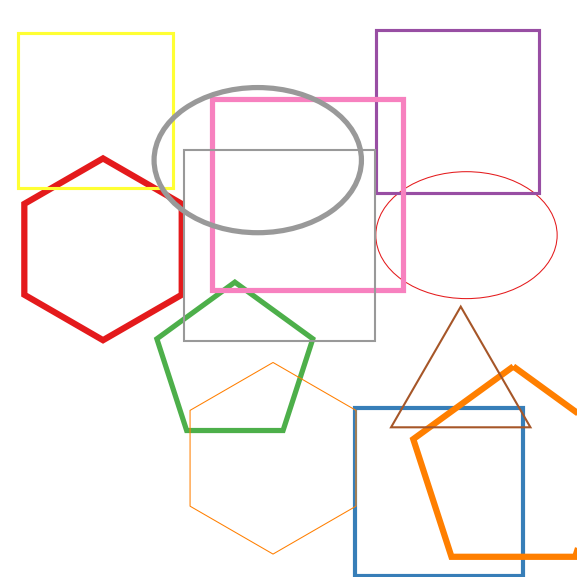[{"shape": "hexagon", "thickness": 3, "radius": 0.79, "center": [0.178, 0.567]}, {"shape": "oval", "thickness": 0.5, "radius": 0.78, "center": [0.808, 0.592]}, {"shape": "square", "thickness": 2, "radius": 0.73, "center": [0.761, 0.147]}, {"shape": "pentagon", "thickness": 2.5, "radius": 0.71, "center": [0.407, 0.369]}, {"shape": "square", "thickness": 1.5, "radius": 0.71, "center": [0.792, 0.807]}, {"shape": "hexagon", "thickness": 0.5, "radius": 0.83, "center": [0.473, 0.206]}, {"shape": "pentagon", "thickness": 3, "radius": 0.91, "center": [0.889, 0.182]}, {"shape": "square", "thickness": 1.5, "radius": 0.67, "center": [0.165, 0.807]}, {"shape": "triangle", "thickness": 1, "radius": 0.7, "center": [0.798, 0.329]}, {"shape": "square", "thickness": 2.5, "radius": 0.83, "center": [0.533, 0.663]}, {"shape": "square", "thickness": 1, "radius": 0.83, "center": [0.484, 0.574]}, {"shape": "oval", "thickness": 2.5, "radius": 0.9, "center": [0.446, 0.722]}]